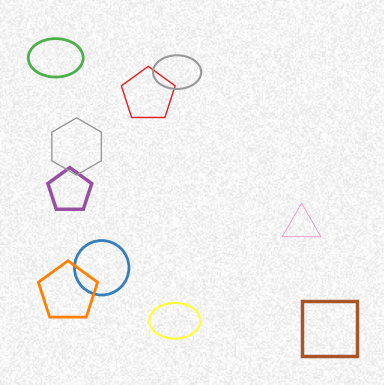[{"shape": "pentagon", "thickness": 1, "radius": 0.37, "center": [0.385, 0.754]}, {"shape": "circle", "thickness": 2, "radius": 0.35, "center": [0.264, 0.304]}, {"shape": "oval", "thickness": 2, "radius": 0.36, "center": [0.145, 0.85]}, {"shape": "pentagon", "thickness": 2.5, "radius": 0.3, "center": [0.181, 0.505]}, {"shape": "pentagon", "thickness": 2, "radius": 0.4, "center": [0.177, 0.242]}, {"shape": "oval", "thickness": 1.5, "radius": 0.33, "center": [0.454, 0.167]}, {"shape": "square", "thickness": 2.5, "radius": 0.36, "center": [0.855, 0.147]}, {"shape": "triangle", "thickness": 0.5, "radius": 0.29, "center": [0.783, 0.414]}, {"shape": "hexagon", "thickness": 1, "radius": 0.37, "center": [0.199, 0.62]}, {"shape": "oval", "thickness": 1.5, "radius": 0.31, "center": [0.46, 0.813]}]